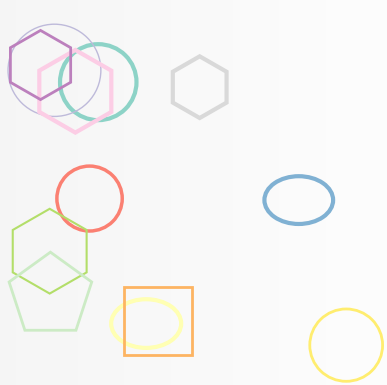[{"shape": "circle", "thickness": 3, "radius": 0.49, "center": [0.254, 0.787]}, {"shape": "oval", "thickness": 3, "radius": 0.45, "center": [0.377, 0.16]}, {"shape": "circle", "thickness": 1, "radius": 0.6, "center": [0.141, 0.817]}, {"shape": "circle", "thickness": 2.5, "radius": 0.42, "center": [0.231, 0.484]}, {"shape": "oval", "thickness": 3, "radius": 0.44, "center": [0.771, 0.48]}, {"shape": "square", "thickness": 2, "radius": 0.44, "center": [0.407, 0.167]}, {"shape": "hexagon", "thickness": 1.5, "radius": 0.55, "center": [0.128, 0.348]}, {"shape": "hexagon", "thickness": 3, "radius": 0.54, "center": [0.194, 0.763]}, {"shape": "hexagon", "thickness": 3, "radius": 0.4, "center": [0.515, 0.774]}, {"shape": "hexagon", "thickness": 2, "radius": 0.45, "center": [0.105, 0.831]}, {"shape": "pentagon", "thickness": 2, "radius": 0.56, "center": [0.13, 0.233]}, {"shape": "circle", "thickness": 2, "radius": 0.47, "center": [0.893, 0.104]}]